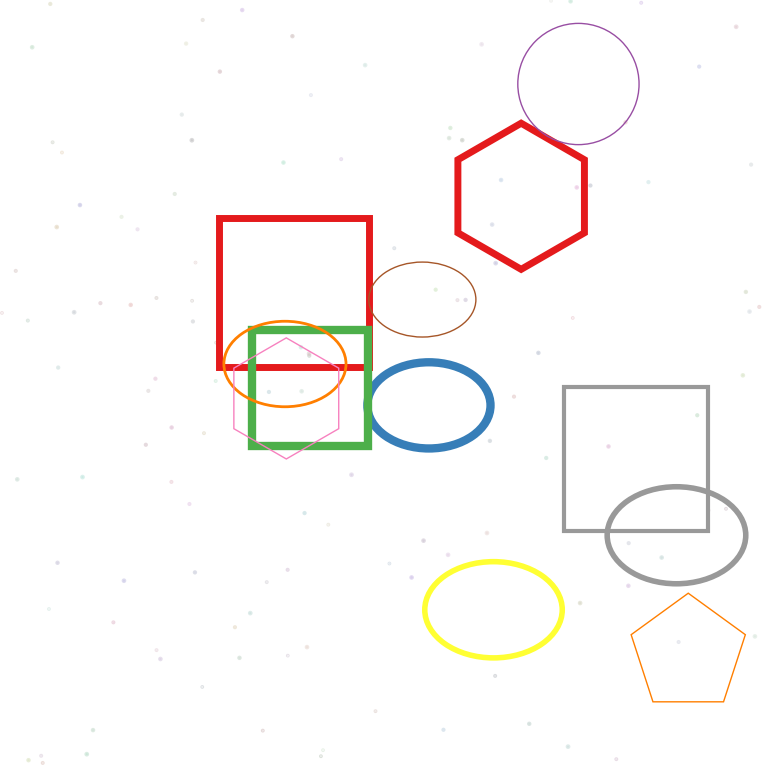[{"shape": "square", "thickness": 2.5, "radius": 0.49, "center": [0.382, 0.62]}, {"shape": "hexagon", "thickness": 2.5, "radius": 0.47, "center": [0.677, 0.745]}, {"shape": "oval", "thickness": 3, "radius": 0.4, "center": [0.557, 0.474]}, {"shape": "square", "thickness": 3, "radius": 0.38, "center": [0.403, 0.496]}, {"shape": "circle", "thickness": 0.5, "radius": 0.39, "center": [0.751, 0.891]}, {"shape": "pentagon", "thickness": 0.5, "radius": 0.39, "center": [0.894, 0.152]}, {"shape": "oval", "thickness": 1, "radius": 0.4, "center": [0.37, 0.527]}, {"shape": "oval", "thickness": 2, "radius": 0.45, "center": [0.641, 0.208]}, {"shape": "oval", "thickness": 0.5, "radius": 0.35, "center": [0.549, 0.611]}, {"shape": "hexagon", "thickness": 0.5, "radius": 0.39, "center": [0.372, 0.483]}, {"shape": "square", "thickness": 1.5, "radius": 0.47, "center": [0.826, 0.404]}, {"shape": "oval", "thickness": 2, "radius": 0.45, "center": [0.879, 0.305]}]